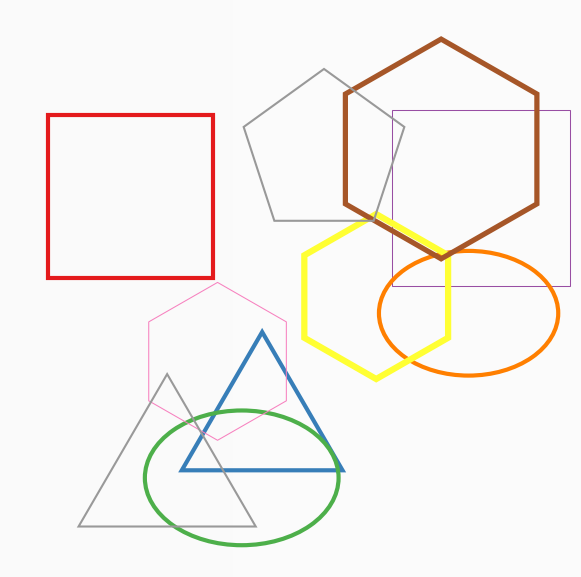[{"shape": "square", "thickness": 2, "radius": 0.71, "center": [0.224, 0.659]}, {"shape": "triangle", "thickness": 2, "radius": 0.8, "center": [0.451, 0.265]}, {"shape": "oval", "thickness": 2, "radius": 0.83, "center": [0.416, 0.172]}, {"shape": "square", "thickness": 0.5, "radius": 0.76, "center": [0.828, 0.656]}, {"shape": "oval", "thickness": 2, "radius": 0.77, "center": [0.806, 0.457]}, {"shape": "hexagon", "thickness": 3, "radius": 0.71, "center": [0.647, 0.486]}, {"shape": "hexagon", "thickness": 2.5, "radius": 0.95, "center": [0.759, 0.741]}, {"shape": "hexagon", "thickness": 0.5, "radius": 0.68, "center": [0.374, 0.373]}, {"shape": "triangle", "thickness": 1, "radius": 0.88, "center": [0.288, 0.175]}, {"shape": "pentagon", "thickness": 1, "radius": 0.73, "center": [0.557, 0.734]}]